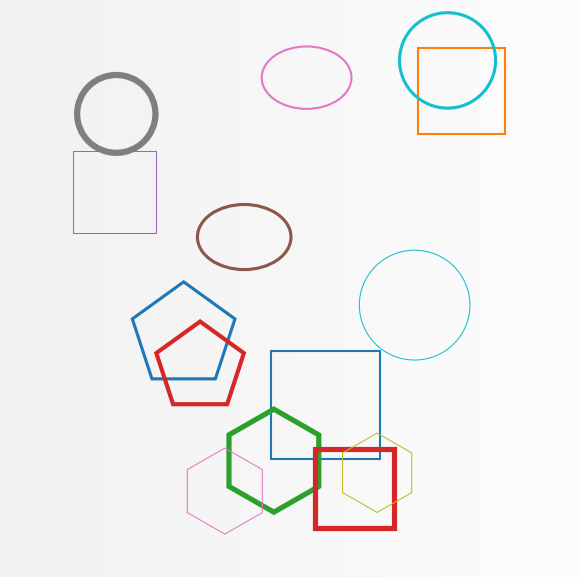[{"shape": "square", "thickness": 1, "radius": 0.47, "center": [0.56, 0.298]}, {"shape": "pentagon", "thickness": 1.5, "radius": 0.46, "center": [0.316, 0.418]}, {"shape": "square", "thickness": 1, "radius": 0.37, "center": [0.794, 0.842]}, {"shape": "hexagon", "thickness": 2.5, "radius": 0.45, "center": [0.471, 0.201]}, {"shape": "square", "thickness": 2.5, "radius": 0.34, "center": [0.61, 0.153]}, {"shape": "pentagon", "thickness": 2, "radius": 0.4, "center": [0.344, 0.363]}, {"shape": "square", "thickness": 0.5, "radius": 0.36, "center": [0.196, 0.667]}, {"shape": "oval", "thickness": 1.5, "radius": 0.4, "center": [0.42, 0.589]}, {"shape": "hexagon", "thickness": 0.5, "radius": 0.37, "center": [0.387, 0.149]}, {"shape": "oval", "thickness": 1, "radius": 0.39, "center": [0.527, 0.865]}, {"shape": "circle", "thickness": 3, "radius": 0.34, "center": [0.2, 0.802]}, {"shape": "hexagon", "thickness": 0.5, "radius": 0.34, "center": [0.649, 0.181]}, {"shape": "circle", "thickness": 0.5, "radius": 0.48, "center": [0.713, 0.471]}, {"shape": "circle", "thickness": 1.5, "radius": 0.41, "center": [0.77, 0.895]}]